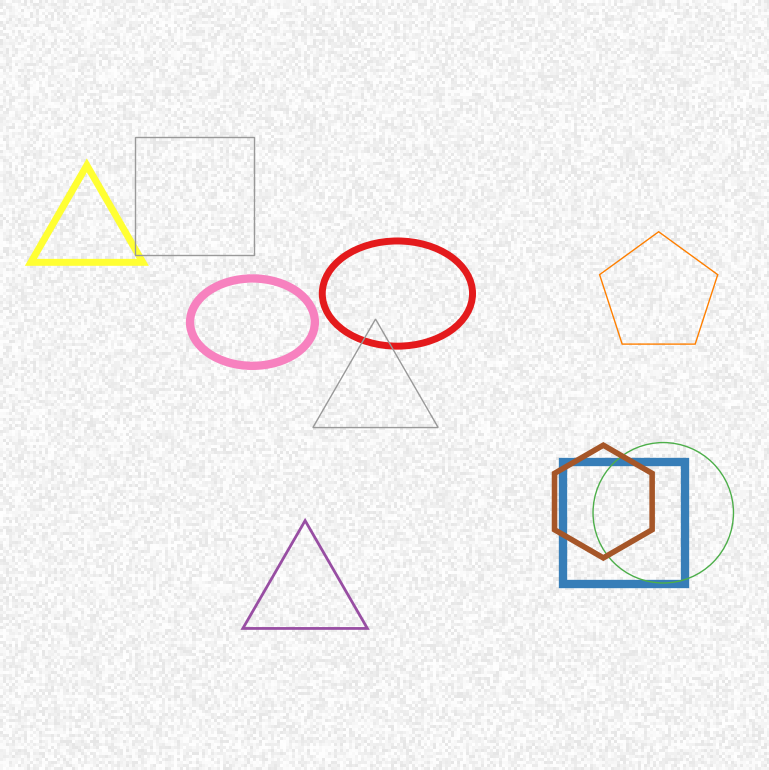[{"shape": "oval", "thickness": 2.5, "radius": 0.49, "center": [0.516, 0.619]}, {"shape": "square", "thickness": 3, "radius": 0.4, "center": [0.811, 0.321]}, {"shape": "circle", "thickness": 0.5, "radius": 0.46, "center": [0.861, 0.334]}, {"shape": "triangle", "thickness": 1, "radius": 0.47, "center": [0.396, 0.231]}, {"shape": "pentagon", "thickness": 0.5, "radius": 0.4, "center": [0.855, 0.618]}, {"shape": "triangle", "thickness": 2.5, "radius": 0.42, "center": [0.113, 0.701]}, {"shape": "hexagon", "thickness": 2, "radius": 0.37, "center": [0.784, 0.349]}, {"shape": "oval", "thickness": 3, "radius": 0.41, "center": [0.328, 0.582]}, {"shape": "square", "thickness": 0.5, "radius": 0.38, "center": [0.252, 0.746]}, {"shape": "triangle", "thickness": 0.5, "radius": 0.47, "center": [0.488, 0.492]}]